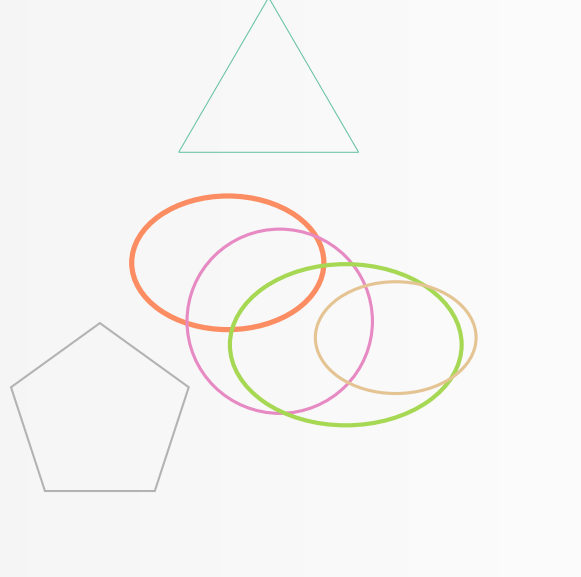[{"shape": "triangle", "thickness": 0.5, "radius": 0.89, "center": [0.462, 0.825]}, {"shape": "oval", "thickness": 2.5, "radius": 0.83, "center": [0.392, 0.544]}, {"shape": "circle", "thickness": 1.5, "radius": 0.8, "center": [0.481, 0.443]}, {"shape": "oval", "thickness": 2, "radius": 1.0, "center": [0.595, 0.402]}, {"shape": "oval", "thickness": 1.5, "radius": 0.69, "center": [0.681, 0.414]}, {"shape": "pentagon", "thickness": 1, "radius": 0.8, "center": [0.172, 0.279]}]